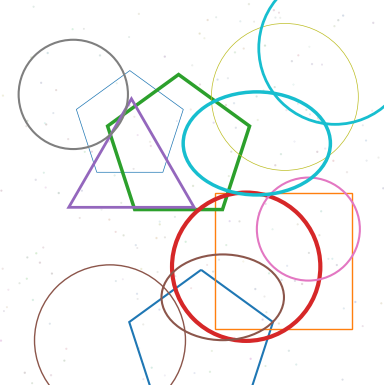[{"shape": "pentagon", "thickness": 1.5, "radius": 0.98, "center": [0.522, 0.103]}, {"shape": "pentagon", "thickness": 0.5, "radius": 0.73, "center": [0.337, 0.671]}, {"shape": "square", "thickness": 1, "radius": 0.89, "center": [0.736, 0.322]}, {"shape": "pentagon", "thickness": 2.5, "radius": 0.97, "center": [0.464, 0.613]}, {"shape": "circle", "thickness": 3, "radius": 0.96, "center": [0.639, 0.307]}, {"shape": "triangle", "thickness": 2, "radius": 0.94, "center": [0.341, 0.555]}, {"shape": "circle", "thickness": 1, "radius": 0.98, "center": [0.286, 0.116]}, {"shape": "oval", "thickness": 1.5, "radius": 0.8, "center": [0.579, 0.228]}, {"shape": "circle", "thickness": 1.5, "radius": 0.67, "center": [0.801, 0.405]}, {"shape": "circle", "thickness": 1.5, "radius": 0.71, "center": [0.19, 0.755]}, {"shape": "circle", "thickness": 0.5, "radius": 0.95, "center": [0.74, 0.748]}, {"shape": "oval", "thickness": 2.5, "radius": 0.96, "center": [0.667, 0.628]}, {"shape": "circle", "thickness": 2, "radius": 0.99, "center": [0.87, 0.875]}]